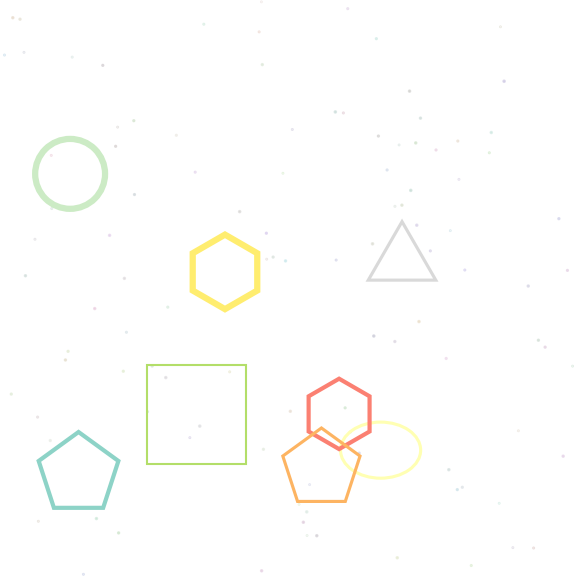[{"shape": "pentagon", "thickness": 2, "radius": 0.36, "center": [0.136, 0.178]}, {"shape": "oval", "thickness": 1.5, "radius": 0.35, "center": [0.659, 0.22]}, {"shape": "hexagon", "thickness": 2, "radius": 0.3, "center": [0.587, 0.282]}, {"shape": "pentagon", "thickness": 1.5, "radius": 0.35, "center": [0.557, 0.188]}, {"shape": "square", "thickness": 1, "radius": 0.43, "center": [0.341, 0.281]}, {"shape": "triangle", "thickness": 1.5, "radius": 0.34, "center": [0.696, 0.548]}, {"shape": "circle", "thickness": 3, "radius": 0.3, "center": [0.121, 0.698]}, {"shape": "hexagon", "thickness": 3, "radius": 0.32, "center": [0.39, 0.528]}]